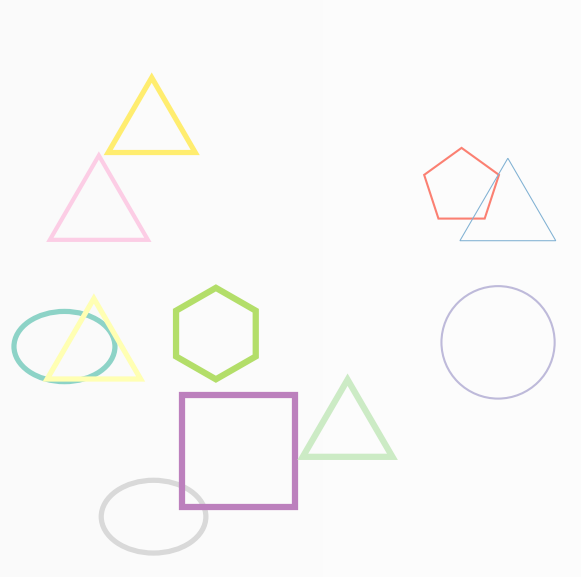[{"shape": "oval", "thickness": 2.5, "radius": 0.43, "center": [0.111, 0.399]}, {"shape": "triangle", "thickness": 2.5, "radius": 0.46, "center": [0.162, 0.389]}, {"shape": "circle", "thickness": 1, "radius": 0.49, "center": [0.857, 0.406]}, {"shape": "pentagon", "thickness": 1, "radius": 0.34, "center": [0.794, 0.675]}, {"shape": "triangle", "thickness": 0.5, "radius": 0.48, "center": [0.874, 0.63]}, {"shape": "hexagon", "thickness": 3, "radius": 0.4, "center": [0.371, 0.422]}, {"shape": "triangle", "thickness": 2, "radius": 0.49, "center": [0.17, 0.633]}, {"shape": "oval", "thickness": 2.5, "radius": 0.45, "center": [0.264, 0.104]}, {"shape": "square", "thickness": 3, "radius": 0.49, "center": [0.411, 0.218]}, {"shape": "triangle", "thickness": 3, "radius": 0.45, "center": [0.598, 0.253]}, {"shape": "triangle", "thickness": 2.5, "radius": 0.43, "center": [0.261, 0.778]}]